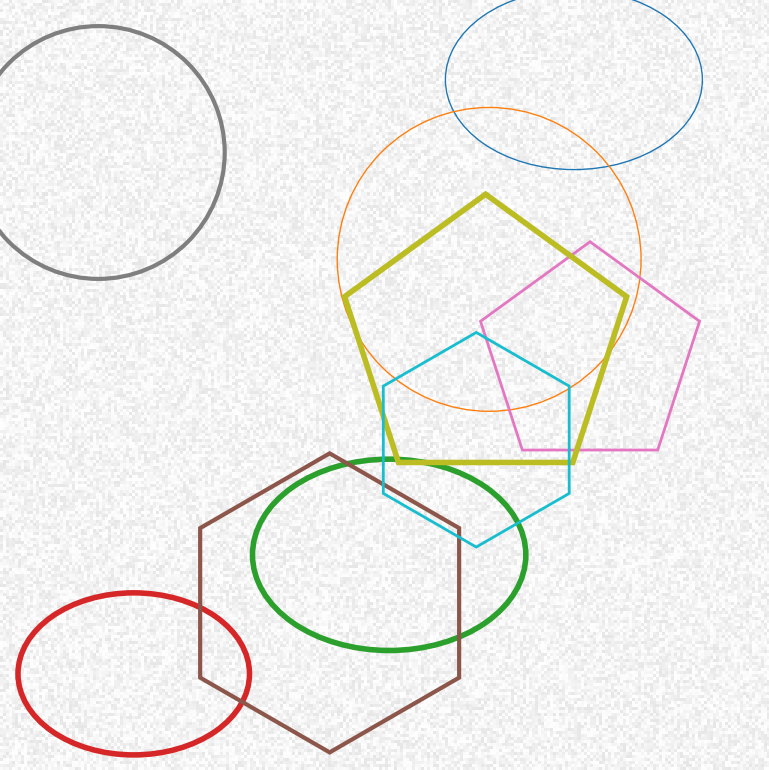[{"shape": "oval", "thickness": 0.5, "radius": 0.83, "center": [0.745, 0.897]}, {"shape": "circle", "thickness": 0.5, "radius": 0.99, "center": [0.635, 0.663]}, {"shape": "oval", "thickness": 2, "radius": 0.89, "center": [0.505, 0.279]}, {"shape": "oval", "thickness": 2, "radius": 0.75, "center": [0.174, 0.125]}, {"shape": "hexagon", "thickness": 1.5, "radius": 0.97, "center": [0.428, 0.217]}, {"shape": "pentagon", "thickness": 1, "radius": 0.75, "center": [0.766, 0.537]}, {"shape": "circle", "thickness": 1.5, "radius": 0.82, "center": [0.128, 0.802]}, {"shape": "pentagon", "thickness": 2, "radius": 0.96, "center": [0.631, 0.555]}, {"shape": "hexagon", "thickness": 1, "radius": 0.7, "center": [0.619, 0.429]}]